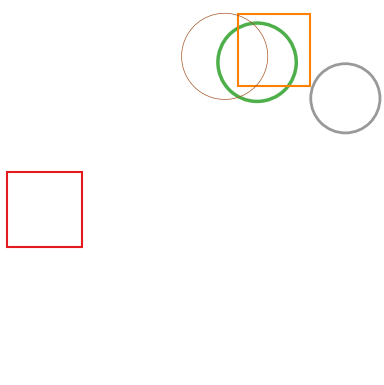[{"shape": "square", "thickness": 1.5, "radius": 0.49, "center": [0.115, 0.457]}, {"shape": "circle", "thickness": 2.5, "radius": 0.51, "center": [0.668, 0.838]}, {"shape": "square", "thickness": 1.5, "radius": 0.47, "center": [0.711, 0.871]}, {"shape": "circle", "thickness": 0.5, "radius": 0.56, "center": [0.584, 0.854]}, {"shape": "circle", "thickness": 2, "radius": 0.45, "center": [0.897, 0.745]}]